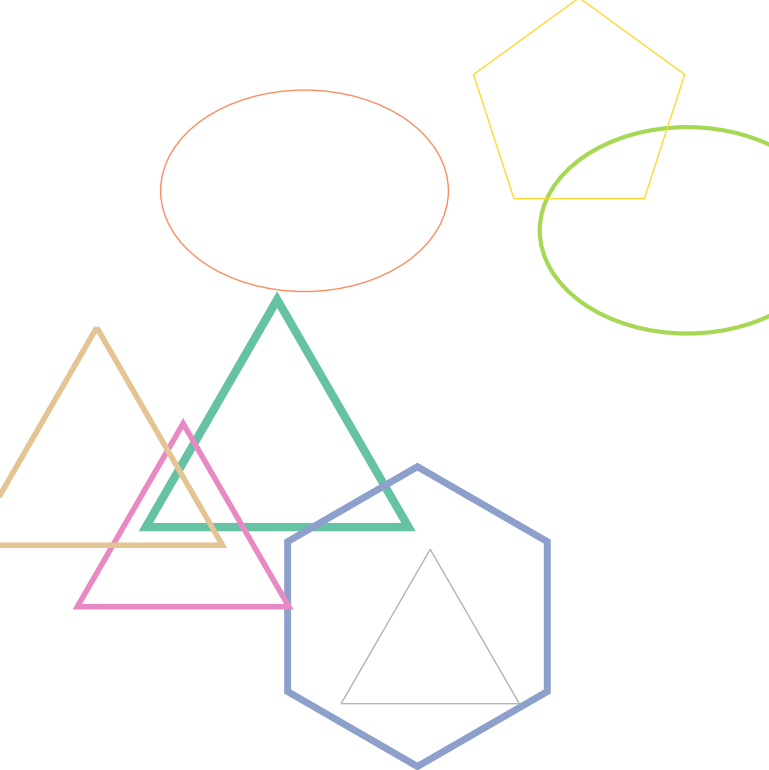[{"shape": "triangle", "thickness": 3, "radius": 0.98, "center": [0.36, 0.414]}, {"shape": "oval", "thickness": 0.5, "radius": 0.93, "center": [0.395, 0.752]}, {"shape": "hexagon", "thickness": 2.5, "radius": 0.97, "center": [0.542, 0.199]}, {"shape": "triangle", "thickness": 2, "radius": 0.79, "center": [0.238, 0.291]}, {"shape": "oval", "thickness": 1.5, "radius": 0.96, "center": [0.892, 0.701]}, {"shape": "pentagon", "thickness": 0.5, "radius": 0.72, "center": [0.752, 0.859]}, {"shape": "triangle", "thickness": 2, "radius": 0.94, "center": [0.126, 0.386]}, {"shape": "triangle", "thickness": 0.5, "radius": 0.67, "center": [0.559, 0.153]}]